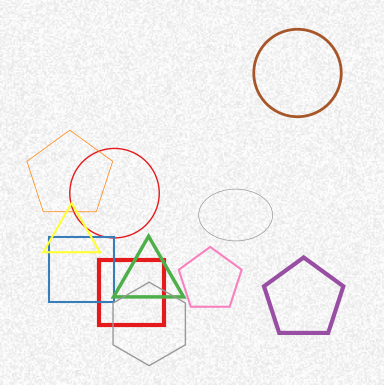[{"shape": "circle", "thickness": 1, "radius": 0.58, "center": [0.297, 0.498]}, {"shape": "square", "thickness": 3, "radius": 0.43, "center": [0.342, 0.24]}, {"shape": "square", "thickness": 1.5, "radius": 0.42, "center": [0.211, 0.3]}, {"shape": "triangle", "thickness": 2.5, "radius": 0.52, "center": [0.386, 0.281]}, {"shape": "pentagon", "thickness": 3, "radius": 0.54, "center": [0.789, 0.223]}, {"shape": "pentagon", "thickness": 0.5, "radius": 0.59, "center": [0.181, 0.545]}, {"shape": "triangle", "thickness": 1.5, "radius": 0.42, "center": [0.186, 0.387]}, {"shape": "circle", "thickness": 2, "radius": 0.57, "center": [0.773, 0.81]}, {"shape": "pentagon", "thickness": 1.5, "radius": 0.43, "center": [0.546, 0.273]}, {"shape": "hexagon", "thickness": 1, "radius": 0.54, "center": [0.388, 0.159]}, {"shape": "oval", "thickness": 0.5, "radius": 0.48, "center": [0.612, 0.441]}]